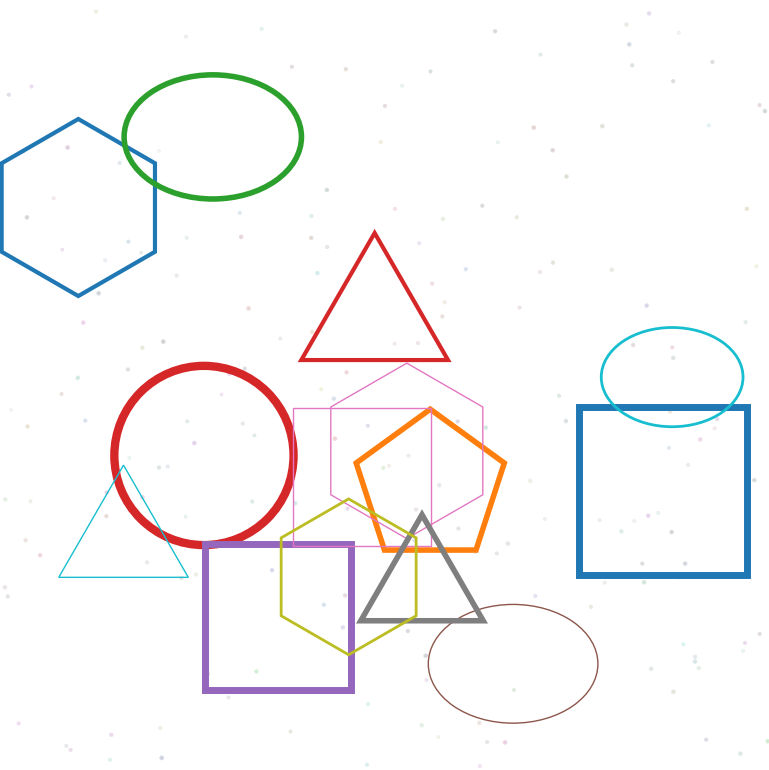[{"shape": "square", "thickness": 2.5, "radius": 0.54, "center": [0.861, 0.363]}, {"shape": "hexagon", "thickness": 1.5, "radius": 0.57, "center": [0.102, 0.73]}, {"shape": "pentagon", "thickness": 2, "radius": 0.51, "center": [0.559, 0.367]}, {"shape": "oval", "thickness": 2, "radius": 0.58, "center": [0.276, 0.822]}, {"shape": "circle", "thickness": 3, "radius": 0.58, "center": [0.265, 0.408]}, {"shape": "triangle", "thickness": 1.5, "radius": 0.55, "center": [0.487, 0.587]}, {"shape": "square", "thickness": 2.5, "radius": 0.47, "center": [0.361, 0.199]}, {"shape": "oval", "thickness": 0.5, "radius": 0.55, "center": [0.666, 0.138]}, {"shape": "hexagon", "thickness": 0.5, "radius": 0.57, "center": [0.528, 0.414]}, {"shape": "square", "thickness": 0.5, "radius": 0.45, "center": [0.47, 0.381]}, {"shape": "triangle", "thickness": 2, "radius": 0.46, "center": [0.548, 0.24]}, {"shape": "hexagon", "thickness": 1, "radius": 0.51, "center": [0.453, 0.251]}, {"shape": "oval", "thickness": 1, "radius": 0.46, "center": [0.873, 0.51]}, {"shape": "triangle", "thickness": 0.5, "radius": 0.49, "center": [0.16, 0.299]}]